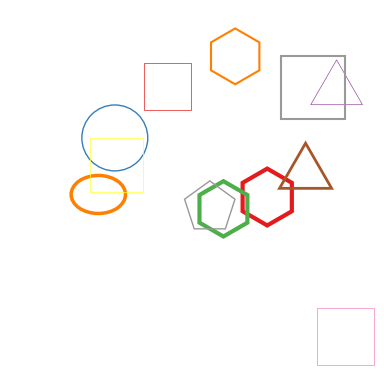[{"shape": "square", "thickness": 0.5, "radius": 0.3, "center": [0.435, 0.776]}, {"shape": "hexagon", "thickness": 3, "radius": 0.37, "center": [0.694, 0.488]}, {"shape": "circle", "thickness": 1, "radius": 0.43, "center": [0.298, 0.642]}, {"shape": "hexagon", "thickness": 3, "radius": 0.36, "center": [0.58, 0.458]}, {"shape": "triangle", "thickness": 0.5, "radius": 0.39, "center": [0.874, 0.767]}, {"shape": "hexagon", "thickness": 1.5, "radius": 0.36, "center": [0.611, 0.854]}, {"shape": "oval", "thickness": 2.5, "radius": 0.35, "center": [0.255, 0.495]}, {"shape": "square", "thickness": 0.5, "radius": 0.34, "center": [0.302, 0.571]}, {"shape": "triangle", "thickness": 2, "radius": 0.39, "center": [0.794, 0.55]}, {"shape": "square", "thickness": 0.5, "radius": 0.37, "center": [0.897, 0.126]}, {"shape": "square", "thickness": 1.5, "radius": 0.41, "center": [0.814, 0.773]}, {"shape": "pentagon", "thickness": 1, "radius": 0.34, "center": [0.545, 0.461]}]